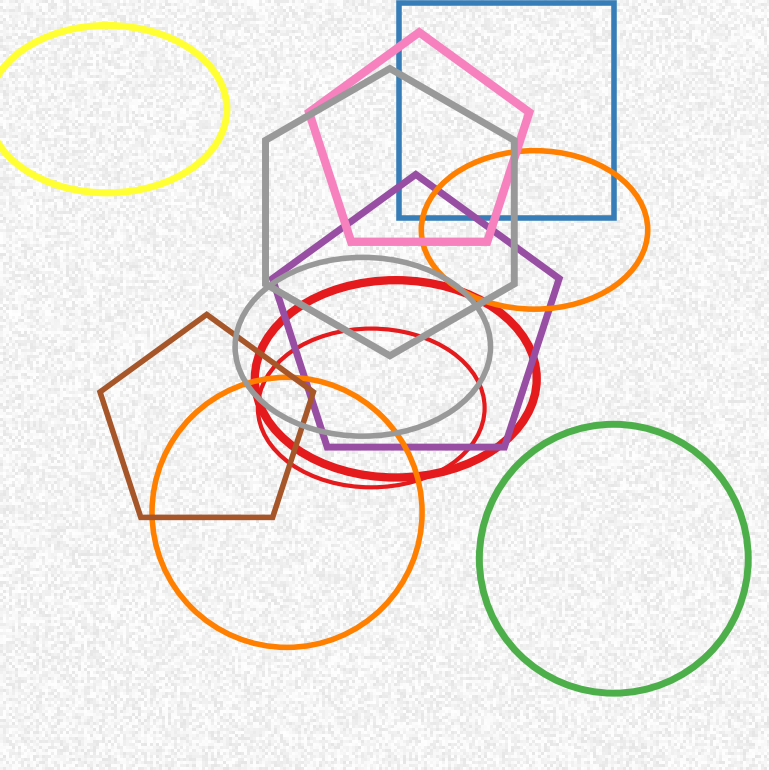[{"shape": "oval", "thickness": 1.5, "radius": 0.74, "center": [0.482, 0.47]}, {"shape": "oval", "thickness": 3, "radius": 0.92, "center": [0.514, 0.508]}, {"shape": "square", "thickness": 2, "radius": 0.7, "center": [0.658, 0.856]}, {"shape": "circle", "thickness": 2.5, "radius": 0.87, "center": [0.797, 0.274]}, {"shape": "pentagon", "thickness": 2.5, "radius": 0.98, "center": [0.54, 0.578]}, {"shape": "circle", "thickness": 2, "radius": 0.88, "center": [0.373, 0.335]}, {"shape": "oval", "thickness": 2, "radius": 0.74, "center": [0.694, 0.701]}, {"shape": "oval", "thickness": 2.5, "radius": 0.78, "center": [0.139, 0.858]}, {"shape": "pentagon", "thickness": 2, "radius": 0.73, "center": [0.268, 0.446]}, {"shape": "pentagon", "thickness": 3, "radius": 0.75, "center": [0.544, 0.808]}, {"shape": "oval", "thickness": 2, "radius": 0.83, "center": [0.471, 0.55]}, {"shape": "hexagon", "thickness": 2.5, "radius": 0.93, "center": [0.506, 0.724]}]